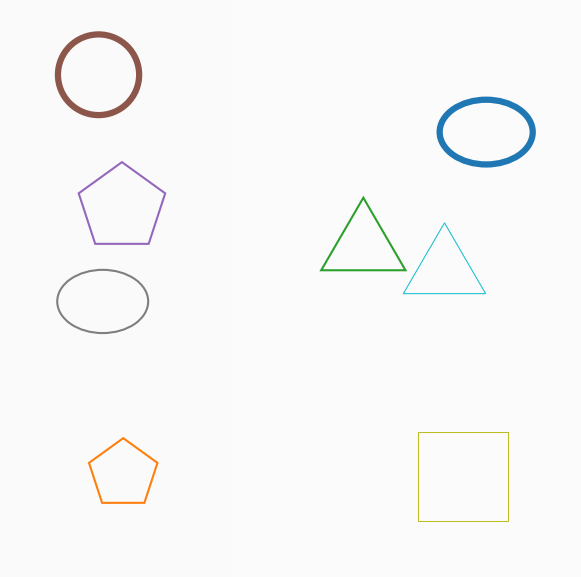[{"shape": "oval", "thickness": 3, "radius": 0.4, "center": [0.836, 0.77]}, {"shape": "pentagon", "thickness": 1, "radius": 0.31, "center": [0.212, 0.179]}, {"shape": "triangle", "thickness": 1, "radius": 0.42, "center": [0.625, 0.573]}, {"shape": "pentagon", "thickness": 1, "radius": 0.39, "center": [0.21, 0.64]}, {"shape": "circle", "thickness": 3, "radius": 0.35, "center": [0.17, 0.87]}, {"shape": "oval", "thickness": 1, "radius": 0.39, "center": [0.177, 0.477]}, {"shape": "square", "thickness": 0.5, "radius": 0.39, "center": [0.796, 0.174]}, {"shape": "triangle", "thickness": 0.5, "radius": 0.41, "center": [0.765, 0.531]}]